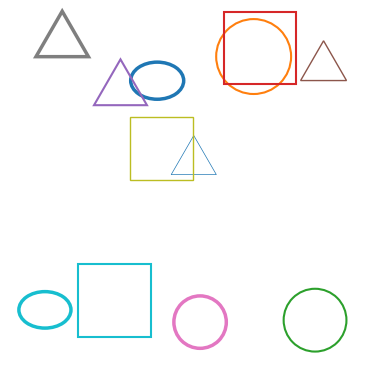[{"shape": "triangle", "thickness": 0.5, "radius": 0.34, "center": [0.503, 0.58]}, {"shape": "oval", "thickness": 2.5, "radius": 0.34, "center": [0.408, 0.79]}, {"shape": "circle", "thickness": 1.5, "radius": 0.49, "center": [0.659, 0.853]}, {"shape": "circle", "thickness": 1.5, "radius": 0.41, "center": [0.818, 0.168]}, {"shape": "square", "thickness": 1.5, "radius": 0.47, "center": [0.677, 0.874]}, {"shape": "triangle", "thickness": 1.5, "radius": 0.4, "center": [0.313, 0.766]}, {"shape": "triangle", "thickness": 1, "radius": 0.34, "center": [0.84, 0.825]}, {"shape": "circle", "thickness": 2.5, "radius": 0.34, "center": [0.52, 0.163]}, {"shape": "triangle", "thickness": 2.5, "radius": 0.39, "center": [0.162, 0.892]}, {"shape": "square", "thickness": 1, "radius": 0.41, "center": [0.419, 0.614]}, {"shape": "square", "thickness": 1.5, "radius": 0.47, "center": [0.298, 0.219]}, {"shape": "oval", "thickness": 2.5, "radius": 0.34, "center": [0.117, 0.195]}]